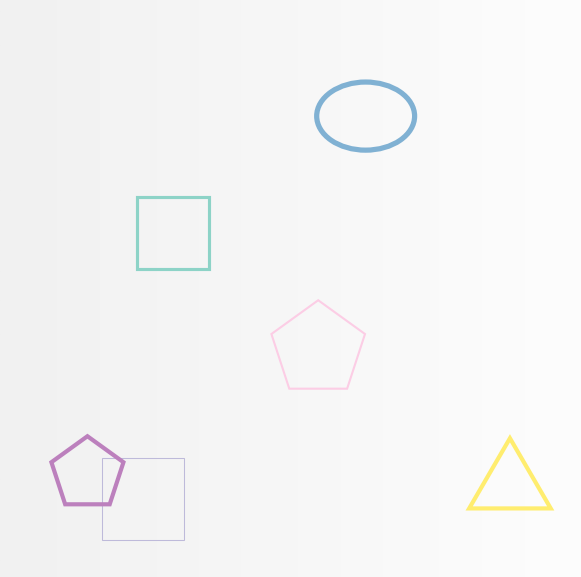[{"shape": "square", "thickness": 1.5, "radius": 0.31, "center": [0.298, 0.596]}, {"shape": "square", "thickness": 0.5, "radius": 0.35, "center": [0.247, 0.135]}, {"shape": "oval", "thickness": 2.5, "radius": 0.42, "center": [0.629, 0.798]}, {"shape": "pentagon", "thickness": 1, "radius": 0.42, "center": [0.547, 0.395]}, {"shape": "pentagon", "thickness": 2, "radius": 0.33, "center": [0.15, 0.179]}, {"shape": "triangle", "thickness": 2, "radius": 0.41, "center": [0.877, 0.159]}]